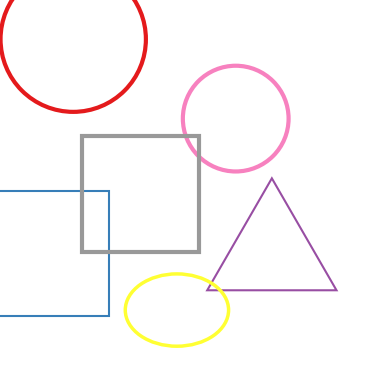[{"shape": "circle", "thickness": 3, "radius": 0.94, "center": [0.19, 0.898]}, {"shape": "square", "thickness": 1.5, "radius": 0.81, "center": [0.12, 0.342]}, {"shape": "triangle", "thickness": 1.5, "radius": 0.97, "center": [0.706, 0.343]}, {"shape": "oval", "thickness": 2.5, "radius": 0.67, "center": [0.46, 0.195]}, {"shape": "circle", "thickness": 3, "radius": 0.69, "center": [0.612, 0.692]}, {"shape": "square", "thickness": 3, "radius": 0.75, "center": [0.365, 0.495]}]